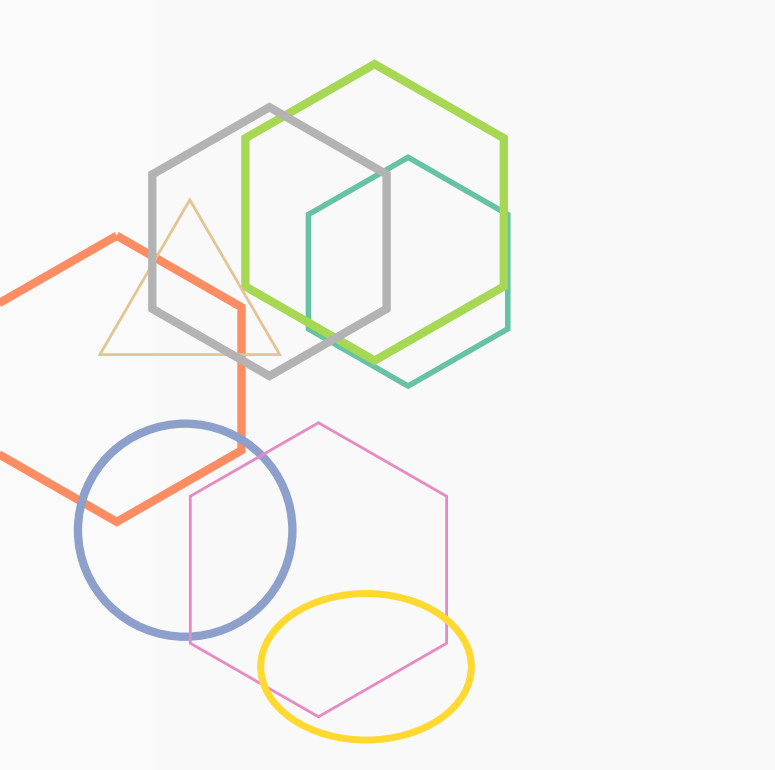[{"shape": "hexagon", "thickness": 2, "radius": 0.74, "center": [0.527, 0.647]}, {"shape": "hexagon", "thickness": 3, "radius": 0.93, "center": [0.151, 0.508]}, {"shape": "circle", "thickness": 3, "radius": 0.69, "center": [0.239, 0.311]}, {"shape": "hexagon", "thickness": 1, "radius": 0.95, "center": [0.411, 0.26]}, {"shape": "hexagon", "thickness": 3, "radius": 0.96, "center": [0.483, 0.724]}, {"shape": "oval", "thickness": 2.5, "radius": 0.68, "center": [0.472, 0.134]}, {"shape": "triangle", "thickness": 1, "radius": 0.67, "center": [0.245, 0.607]}, {"shape": "hexagon", "thickness": 3, "radius": 0.87, "center": [0.348, 0.686]}]